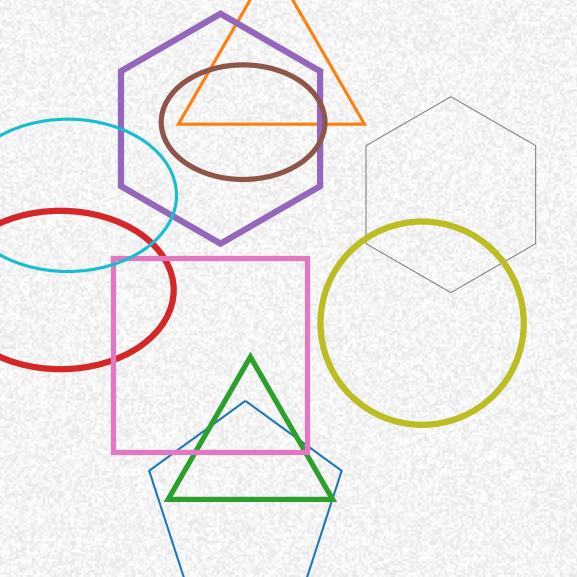[{"shape": "pentagon", "thickness": 1, "radius": 0.88, "center": [0.425, 0.13]}, {"shape": "triangle", "thickness": 1.5, "radius": 0.93, "center": [0.47, 0.877]}, {"shape": "triangle", "thickness": 2.5, "radius": 0.82, "center": [0.434, 0.217]}, {"shape": "oval", "thickness": 3, "radius": 0.98, "center": [0.105, 0.497]}, {"shape": "hexagon", "thickness": 3, "radius": 1.0, "center": [0.382, 0.776]}, {"shape": "oval", "thickness": 2.5, "radius": 0.71, "center": [0.421, 0.788]}, {"shape": "square", "thickness": 2.5, "radius": 0.84, "center": [0.364, 0.384]}, {"shape": "hexagon", "thickness": 0.5, "radius": 0.85, "center": [0.781, 0.662]}, {"shape": "circle", "thickness": 3, "radius": 0.88, "center": [0.731, 0.439]}, {"shape": "oval", "thickness": 1.5, "radius": 0.94, "center": [0.117, 0.661]}]